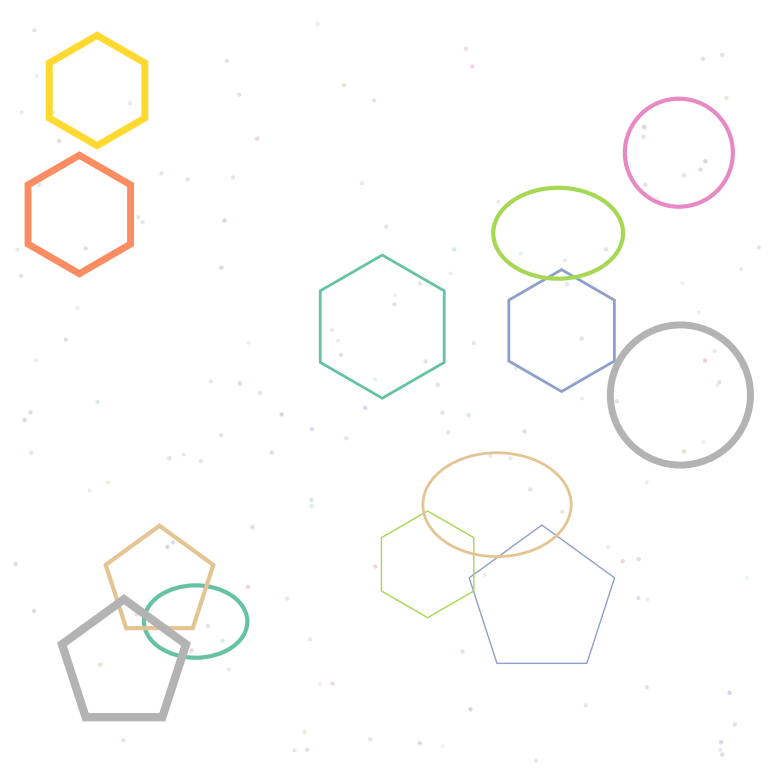[{"shape": "oval", "thickness": 1.5, "radius": 0.34, "center": [0.254, 0.193]}, {"shape": "hexagon", "thickness": 1, "radius": 0.46, "center": [0.496, 0.576]}, {"shape": "hexagon", "thickness": 2.5, "radius": 0.38, "center": [0.103, 0.721]}, {"shape": "hexagon", "thickness": 1, "radius": 0.4, "center": [0.729, 0.571]}, {"shape": "pentagon", "thickness": 0.5, "radius": 0.5, "center": [0.704, 0.219]}, {"shape": "circle", "thickness": 1.5, "radius": 0.35, "center": [0.882, 0.802]}, {"shape": "hexagon", "thickness": 0.5, "radius": 0.35, "center": [0.555, 0.267]}, {"shape": "oval", "thickness": 1.5, "radius": 0.42, "center": [0.725, 0.697]}, {"shape": "hexagon", "thickness": 2.5, "radius": 0.36, "center": [0.126, 0.882]}, {"shape": "oval", "thickness": 1, "radius": 0.48, "center": [0.645, 0.345]}, {"shape": "pentagon", "thickness": 1.5, "radius": 0.37, "center": [0.207, 0.244]}, {"shape": "pentagon", "thickness": 3, "radius": 0.42, "center": [0.161, 0.137]}, {"shape": "circle", "thickness": 2.5, "radius": 0.45, "center": [0.884, 0.487]}]